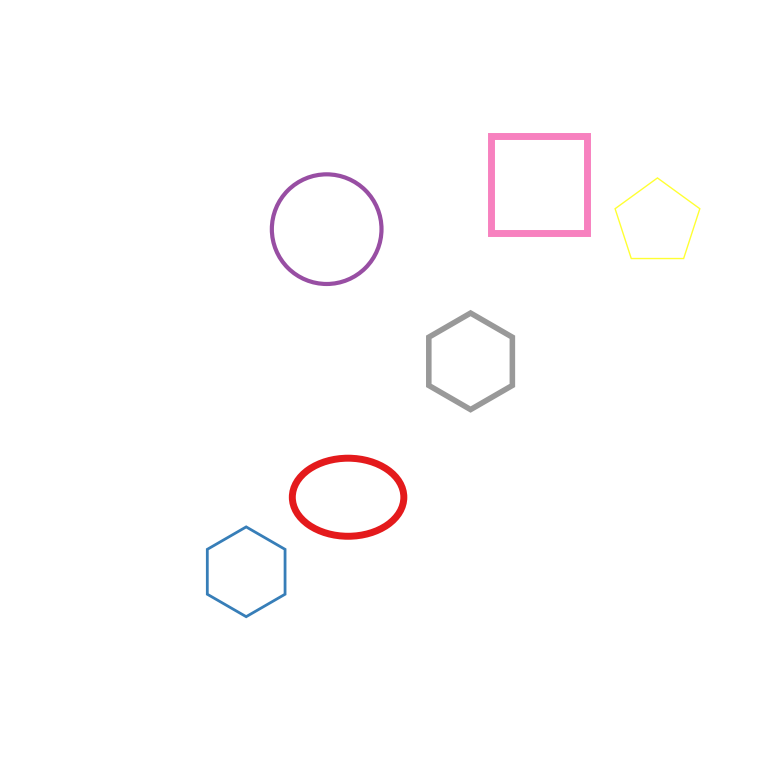[{"shape": "oval", "thickness": 2.5, "radius": 0.36, "center": [0.452, 0.354]}, {"shape": "hexagon", "thickness": 1, "radius": 0.29, "center": [0.32, 0.257]}, {"shape": "circle", "thickness": 1.5, "radius": 0.36, "center": [0.424, 0.702]}, {"shape": "pentagon", "thickness": 0.5, "radius": 0.29, "center": [0.854, 0.711]}, {"shape": "square", "thickness": 2.5, "radius": 0.31, "center": [0.7, 0.76]}, {"shape": "hexagon", "thickness": 2, "radius": 0.31, "center": [0.611, 0.531]}]